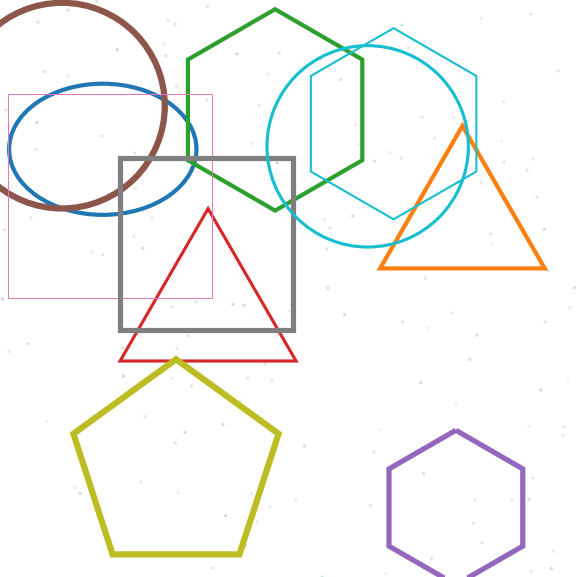[{"shape": "oval", "thickness": 2, "radius": 0.81, "center": [0.178, 0.741]}, {"shape": "triangle", "thickness": 2, "radius": 0.82, "center": [0.801, 0.617]}, {"shape": "hexagon", "thickness": 2, "radius": 0.87, "center": [0.476, 0.809]}, {"shape": "triangle", "thickness": 1.5, "radius": 0.88, "center": [0.36, 0.462]}, {"shape": "hexagon", "thickness": 2.5, "radius": 0.67, "center": [0.789, 0.12]}, {"shape": "circle", "thickness": 3, "radius": 0.89, "center": [0.107, 0.816]}, {"shape": "square", "thickness": 0.5, "radius": 0.89, "center": [0.191, 0.66]}, {"shape": "square", "thickness": 2.5, "radius": 0.75, "center": [0.357, 0.577]}, {"shape": "pentagon", "thickness": 3, "radius": 0.93, "center": [0.305, 0.19]}, {"shape": "hexagon", "thickness": 1, "radius": 0.83, "center": [0.682, 0.785]}, {"shape": "circle", "thickness": 1.5, "radius": 0.87, "center": [0.637, 0.746]}]